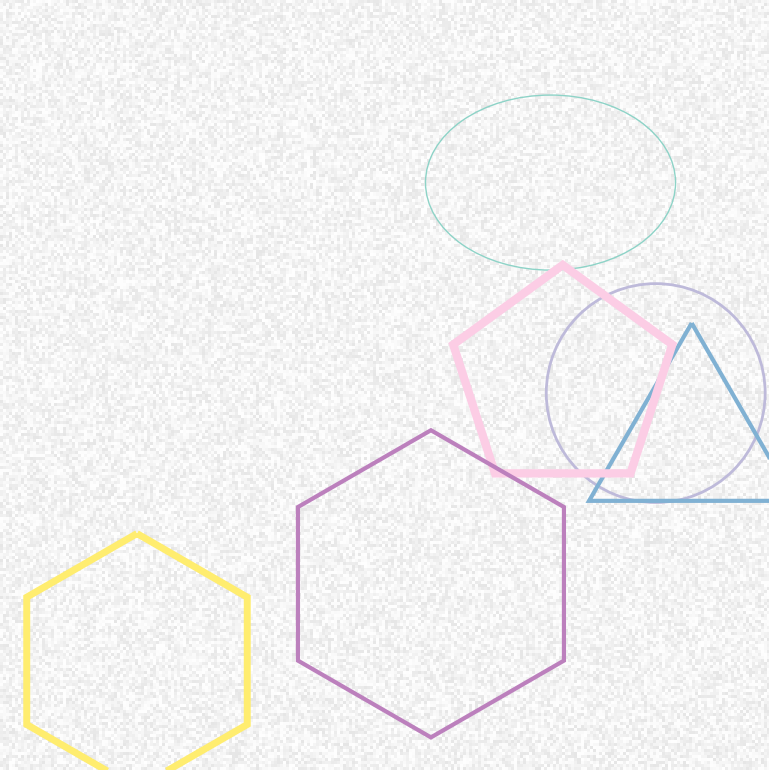[{"shape": "oval", "thickness": 0.5, "radius": 0.81, "center": [0.715, 0.763]}, {"shape": "circle", "thickness": 1, "radius": 0.71, "center": [0.852, 0.49]}, {"shape": "triangle", "thickness": 1.5, "radius": 0.77, "center": [0.898, 0.427]}, {"shape": "pentagon", "thickness": 3, "radius": 0.75, "center": [0.731, 0.506]}, {"shape": "hexagon", "thickness": 1.5, "radius": 1.0, "center": [0.56, 0.242]}, {"shape": "hexagon", "thickness": 2.5, "radius": 0.83, "center": [0.178, 0.142]}]